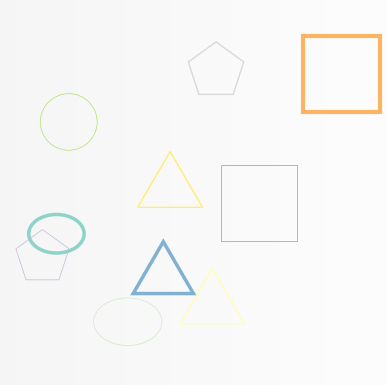[{"shape": "oval", "thickness": 2.5, "radius": 0.36, "center": [0.146, 0.393]}, {"shape": "triangle", "thickness": 1, "radius": 0.48, "center": [0.548, 0.207]}, {"shape": "pentagon", "thickness": 0.5, "radius": 0.36, "center": [0.11, 0.332]}, {"shape": "triangle", "thickness": 2.5, "radius": 0.45, "center": [0.421, 0.282]}, {"shape": "square", "thickness": 3, "radius": 0.5, "center": [0.88, 0.808]}, {"shape": "circle", "thickness": 0.5, "radius": 0.37, "center": [0.177, 0.683]}, {"shape": "pentagon", "thickness": 1, "radius": 0.38, "center": [0.558, 0.816]}, {"shape": "square", "thickness": 0.5, "radius": 0.49, "center": [0.668, 0.473]}, {"shape": "oval", "thickness": 0.5, "radius": 0.44, "center": [0.33, 0.164]}, {"shape": "triangle", "thickness": 1, "radius": 0.48, "center": [0.439, 0.51]}]